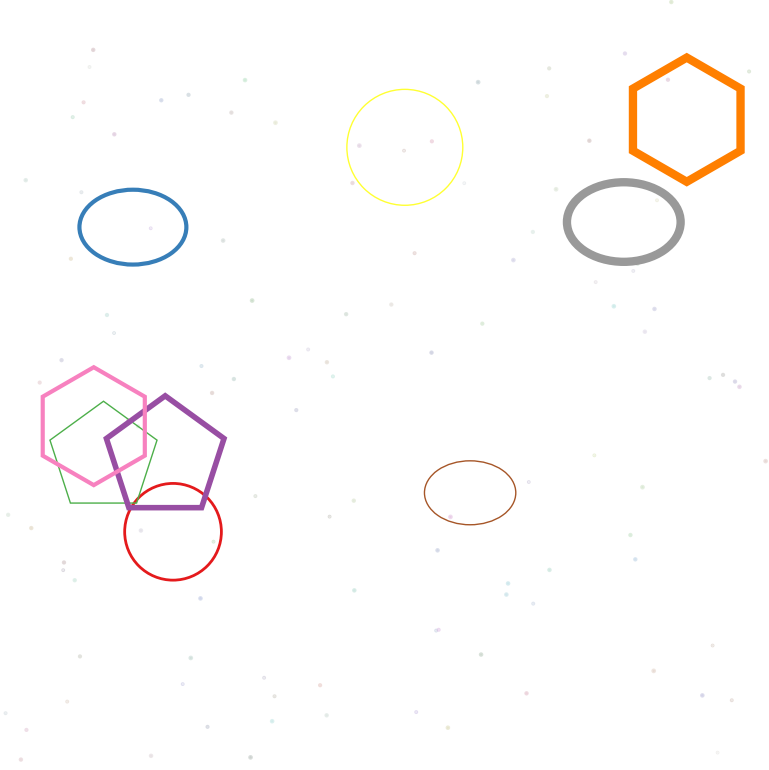[{"shape": "circle", "thickness": 1, "radius": 0.31, "center": [0.225, 0.309]}, {"shape": "oval", "thickness": 1.5, "radius": 0.35, "center": [0.173, 0.705]}, {"shape": "pentagon", "thickness": 0.5, "radius": 0.37, "center": [0.134, 0.406]}, {"shape": "pentagon", "thickness": 2, "radius": 0.4, "center": [0.215, 0.406]}, {"shape": "hexagon", "thickness": 3, "radius": 0.4, "center": [0.892, 0.845]}, {"shape": "circle", "thickness": 0.5, "radius": 0.38, "center": [0.526, 0.809]}, {"shape": "oval", "thickness": 0.5, "radius": 0.3, "center": [0.611, 0.36]}, {"shape": "hexagon", "thickness": 1.5, "radius": 0.38, "center": [0.122, 0.447]}, {"shape": "oval", "thickness": 3, "radius": 0.37, "center": [0.81, 0.712]}]